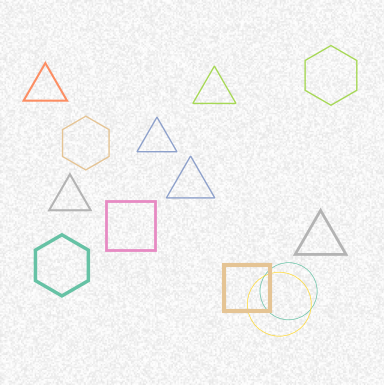[{"shape": "hexagon", "thickness": 2.5, "radius": 0.4, "center": [0.161, 0.311]}, {"shape": "circle", "thickness": 0.5, "radius": 0.37, "center": [0.75, 0.244]}, {"shape": "triangle", "thickness": 1.5, "radius": 0.33, "center": [0.118, 0.771]}, {"shape": "triangle", "thickness": 1, "radius": 0.3, "center": [0.408, 0.636]}, {"shape": "triangle", "thickness": 1, "radius": 0.36, "center": [0.495, 0.522]}, {"shape": "square", "thickness": 2, "radius": 0.32, "center": [0.338, 0.415]}, {"shape": "hexagon", "thickness": 1, "radius": 0.39, "center": [0.86, 0.804]}, {"shape": "triangle", "thickness": 1, "radius": 0.32, "center": [0.557, 0.764]}, {"shape": "circle", "thickness": 0.5, "radius": 0.42, "center": [0.725, 0.21]}, {"shape": "hexagon", "thickness": 1, "radius": 0.35, "center": [0.223, 0.628]}, {"shape": "square", "thickness": 3, "radius": 0.3, "center": [0.642, 0.251]}, {"shape": "triangle", "thickness": 1.5, "radius": 0.31, "center": [0.182, 0.485]}, {"shape": "triangle", "thickness": 2, "radius": 0.38, "center": [0.833, 0.377]}]